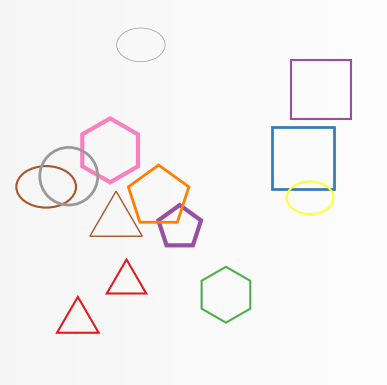[{"shape": "triangle", "thickness": 1.5, "radius": 0.29, "center": [0.326, 0.267]}, {"shape": "triangle", "thickness": 1.5, "radius": 0.31, "center": [0.201, 0.167]}, {"shape": "square", "thickness": 2, "radius": 0.4, "center": [0.783, 0.59]}, {"shape": "hexagon", "thickness": 1.5, "radius": 0.36, "center": [0.583, 0.234]}, {"shape": "pentagon", "thickness": 3, "radius": 0.29, "center": [0.464, 0.41]}, {"shape": "square", "thickness": 1.5, "radius": 0.39, "center": [0.829, 0.767]}, {"shape": "pentagon", "thickness": 2, "radius": 0.41, "center": [0.409, 0.489]}, {"shape": "oval", "thickness": 1.5, "radius": 0.3, "center": [0.8, 0.486]}, {"shape": "oval", "thickness": 1.5, "radius": 0.38, "center": [0.119, 0.515]}, {"shape": "triangle", "thickness": 1, "radius": 0.39, "center": [0.3, 0.425]}, {"shape": "hexagon", "thickness": 3, "radius": 0.41, "center": [0.284, 0.61]}, {"shape": "oval", "thickness": 0.5, "radius": 0.31, "center": [0.364, 0.883]}, {"shape": "circle", "thickness": 2, "radius": 0.37, "center": [0.177, 0.542]}]